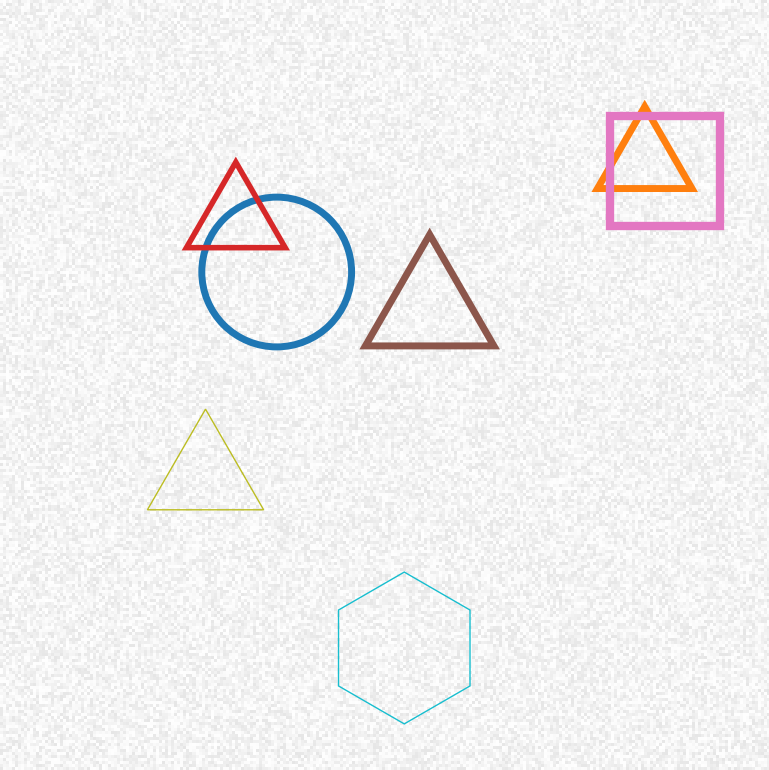[{"shape": "circle", "thickness": 2.5, "radius": 0.49, "center": [0.359, 0.647]}, {"shape": "triangle", "thickness": 2.5, "radius": 0.35, "center": [0.837, 0.791]}, {"shape": "triangle", "thickness": 2, "radius": 0.37, "center": [0.306, 0.715]}, {"shape": "triangle", "thickness": 2.5, "radius": 0.48, "center": [0.558, 0.599]}, {"shape": "square", "thickness": 3, "radius": 0.36, "center": [0.864, 0.778]}, {"shape": "triangle", "thickness": 0.5, "radius": 0.44, "center": [0.267, 0.382]}, {"shape": "hexagon", "thickness": 0.5, "radius": 0.49, "center": [0.525, 0.158]}]